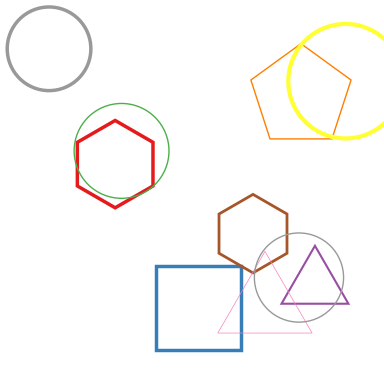[{"shape": "hexagon", "thickness": 2.5, "radius": 0.57, "center": [0.299, 0.574]}, {"shape": "square", "thickness": 2.5, "radius": 0.55, "center": [0.515, 0.2]}, {"shape": "circle", "thickness": 1, "radius": 0.62, "center": [0.316, 0.608]}, {"shape": "triangle", "thickness": 1.5, "radius": 0.5, "center": [0.818, 0.261]}, {"shape": "pentagon", "thickness": 1, "radius": 0.68, "center": [0.782, 0.75]}, {"shape": "circle", "thickness": 3, "radius": 0.74, "center": [0.898, 0.789]}, {"shape": "hexagon", "thickness": 2, "radius": 0.51, "center": [0.657, 0.393]}, {"shape": "triangle", "thickness": 0.5, "radius": 0.71, "center": [0.688, 0.206]}, {"shape": "circle", "thickness": 1, "radius": 0.58, "center": [0.777, 0.279]}, {"shape": "circle", "thickness": 2.5, "radius": 0.54, "center": [0.127, 0.873]}]